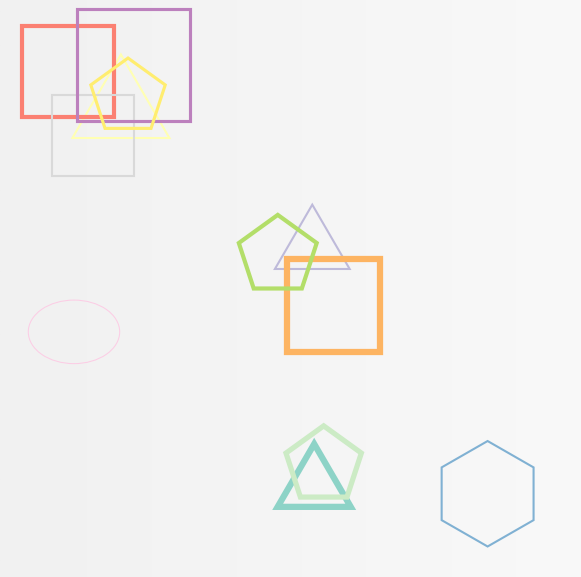[{"shape": "triangle", "thickness": 3, "radius": 0.36, "center": [0.541, 0.158]}, {"shape": "triangle", "thickness": 1, "radius": 0.48, "center": [0.208, 0.808]}, {"shape": "triangle", "thickness": 1, "radius": 0.37, "center": [0.537, 0.57]}, {"shape": "square", "thickness": 2, "radius": 0.4, "center": [0.116, 0.875]}, {"shape": "hexagon", "thickness": 1, "radius": 0.46, "center": [0.839, 0.144]}, {"shape": "square", "thickness": 3, "radius": 0.4, "center": [0.574, 0.47]}, {"shape": "pentagon", "thickness": 2, "radius": 0.35, "center": [0.478, 0.557]}, {"shape": "oval", "thickness": 0.5, "radius": 0.39, "center": [0.127, 0.424]}, {"shape": "square", "thickness": 1, "radius": 0.35, "center": [0.16, 0.765]}, {"shape": "square", "thickness": 1.5, "radius": 0.49, "center": [0.229, 0.887]}, {"shape": "pentagon", "thickness": 2.5, "radius": 0.34, "center": [0.557, 0.194]}, {"shape": "pentagon", "thickness": 1.5, "radius": 0.34, "center": [0.22, 0.831]}]